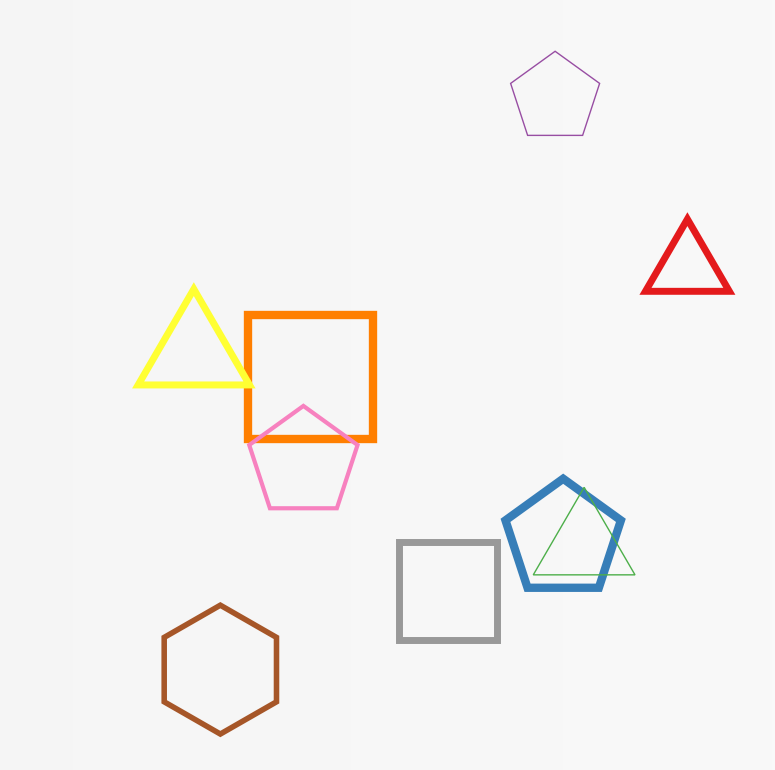[{"shape": "triangle", "thickness": 2.5, "radius": 0.31, "center": [0.887, 0.653]}, {"shape": "pentagon", "thickness": 3, "radius": 0.39, "center": [0.727, 0.3]}, {"shape": "triangle", "thickness": 0.5, "radius": 0.38, "center": [0.754, 0.291]}, {"shape": "pentagon", "thickness": 0.5, "radius": 0.3, "center": [0.716, 0.873]}, {"shape": "square", "thickness": 3, "radius": 0.4, "center": [0.401, 0.511]}, {"shape": "triangle", "thickness": 2.5, "radius": 0.41, "center": [0.25, 0.542]}, {"shape": "hexagon", "thickness": 2, "radius": 0.42, "center": [0.284, 0.13]}, {"shape": "pentagon", "thickness": 1.5, "radius": 0.37, "center": [0.391, 0.399]}, {"shape": "square", "thickness": 2.5, "radius": 0.32, "center": [0.578, 0.232]}]